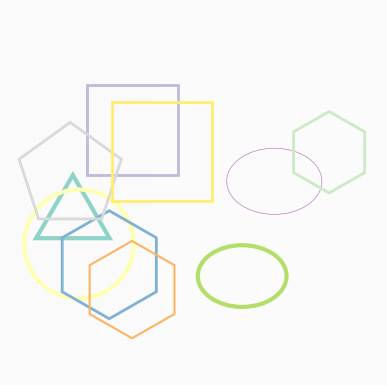[{"shape": "triangle", "thickness": 3, "radius": 0.55, "center": [0.188, 0.436]}, {"shape": "circle", "thickness": 3, "radius": 0.71, "center": [0.204, 0.366]}, {"shape": "square", "thickness": 2, "radius": 0.59, "center": [0.342, 0.663]}, {"shape": "hexagon", "thickness": 2, "radius": 0.7, "center": [0.282, 0.312]}, {"shape": "hexagon", "thickness": 1.5, "radius": 0.63, "center": [0.341, 0.248]}, {"shape": "oval", "thickness": 3, "radius": 0.57, "center": [0.625, 0.283]}, {"shape": "pentagon", "thickness": 2, "radius": 0.69, "center": [0.181, 0.544]}, {"shape": "oval", "thickness": 0.5, "radius": 0.61, "center": [0.708, 0.529]}, {"shape": "hexagon", "thickness": 2, "radius": 0.53, "center": [0.849, 0.605]}, {"shape": "square", "thickness": 2, "radius": 0.64, "center": [0.419, 0.607]}]